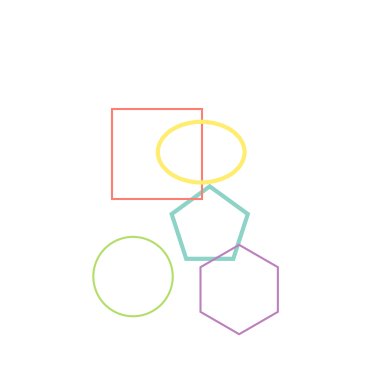[{"shape": "pentagon", "thickness": 3, "radius": 0.52, "center": [0.545, 0.412]}, {"shape": "square", "thickness": 1.5, "radius": 0.58, "center": [0.408, 0.6]}, {"shape": "circle", "thickness": 1.5, "radius": 0.52, "center": [0.346, 0.282]}, {"shape": "hexagon", "thickness": 1.5, "radius": 0.58, "center": [0.621, 0.248]}, {"shape": "oval", "thickness": 3, "radius": 0.56, "center": [0.523, 0.605]}]